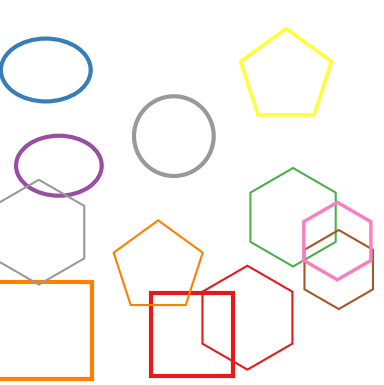[{"shape": "hexagon", "thickness": 1.5, "radius": 0.67, "center": [0.643, 0.175]}, {"shape": "square", "thickness": 3, "radius": 0.53, "center": [0.498, 0.131]}, {"shape": "oval", "thickness": 3, "radius": 0.58, "center": [0.119, 0.818]}, {"shape": "hexagon", "thickness": 1.5, "radius": 0.64, "center": [0.761, 0.436]}, {"shape": "oval", "thickness": 3, "radius": 0.56, "center": [0.153, 0.57]}, {"shape": "pentagon", "thickness": 1.5, "radius": 0.61, "center": [0.411, 0.306]}, {"shape": "square", "thickness": 3, "radius": 0.63, "center": [0.113, 0.142]}, {"shape": "pentagon", "thickness": 2.5, "radius": 0.62, "center": [0.743, 0.802]}, {"shape": "hexagon", "thickness": 1.5, "radius": 0.51, "center": [0.88, 0.3]}, {"shape": "hexagon", "thickness": 2.5, "radius": 0.5, "center": [0.876, 0.374]}, {"shape": "hexagon", "thickness": 1.5, "radius": 0.68, "center": [0.101, 0.397]}, {"shape": "circle", "thickness": 3, "radius": 0.52, "center": [0.452, 0.646]}]